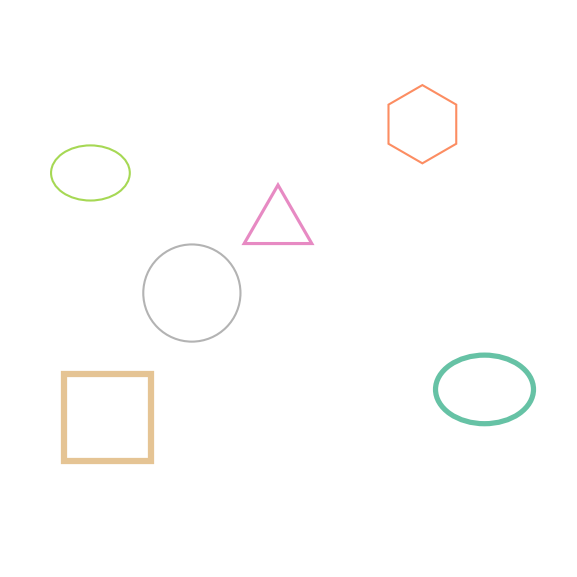[{"shape": "oval", "thickness": 2.5, "radius": 0.42, "center": [0.839, 0.325]}, {"shape": "hexagon", "thickness": 1, "radius": 0.34, "center": [0.731, 0.784]}, {"shape": "triangle", "thickness": 1.5, "radius": 0.34, "center": [0.481, 0.611]}, {"shape": "oval", "thickness": 1, "radius": 0.34, "center": [0.157, 0.7]}, {"shape": "square", "thickness": 3, "radius": 0.37, "center": [0.186, 0.276]}, {"shape": "circle", "thickness": 1, "radius": 0.42, "center": [0.332, 0.492]}]